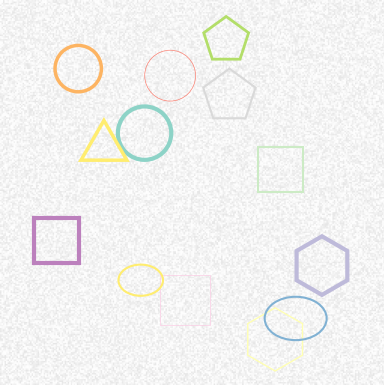[{"shape": "circle", "thickness": 3, "radius": 0.35, "center": [0.375, 0.654]}, {"shape": "hexagon", "thickness": 1, "radius": 0.41, "center": [0.715, 0.118]}, {"shape": "hexagon", "thickness": 3, "radius": 0.38, "center": [0.836, 0.31]}, {"shape": "circle", "thickness": 0.5, "radius": 0.33, "center": [0.442, 0.804]}, {"shape": "oval", "thickness": 1.5, "radius": 0.4, "center": [0.768, 0.173]}, {"shape": "circle", "thickness": 2.5, "radius": 0.3, "center": [0.203, 0.822]}, {"shape": "pentagon", "thickness": 2, "radius": 0.31, "center": [0.587, 0.896]}, {"shape": "square", "thickness": 0.5, "radius": 0.33, "center": [0.48, 0.221]}, {"shape": "pentagon", "thickness": 1.5, "radius": 0.36, "center": [0.596, 0.75]}, {"shape": "square", "thickness": 3, "radius": 0.29, "center": [0.148, 0.374]}, {"shape": "square", "thickness": 1.5, "radius": 0.29, "center": [0.729, 0.56]}, {"shape": "triangle", "thickness": 2.5, "radius": 0.34, "center": [0.27, 0.618]}, {"shape": "oval", "thickness": 1.5, "radius": 0.29, "center": [0.366, 0.272]}]